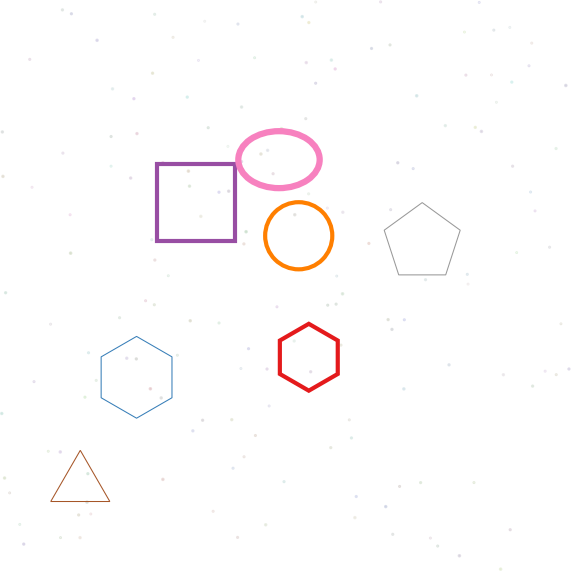[{"shape": "hexagon", "thickness": 2, "radius": 0.29, "center": [0.535, 0.381]}, {"shape": "hexagon", "thickness": 0.5, "radius": 0.35, "center": [0.236, 0.346]}, {"shape": "square", "thickness": 2, "radius": 0.33, "center": [0.339, 0.649]}, {"shape": "circle", "thickness": 2, "radius": 0.29, "center": [0.517, 0.591]}, {"shape": "triangle", "thickness": 0.5, "radius": 0.3, "center": [0.139, 0.16]}, {"shape": "oval", "thickness": 3, "radius": 0.35, "center": [0.483, 0.723]}, {"shape": "pentagon", "thickness": 0.5, "radius": 0.35, "center": [0.731, 0.579]}]